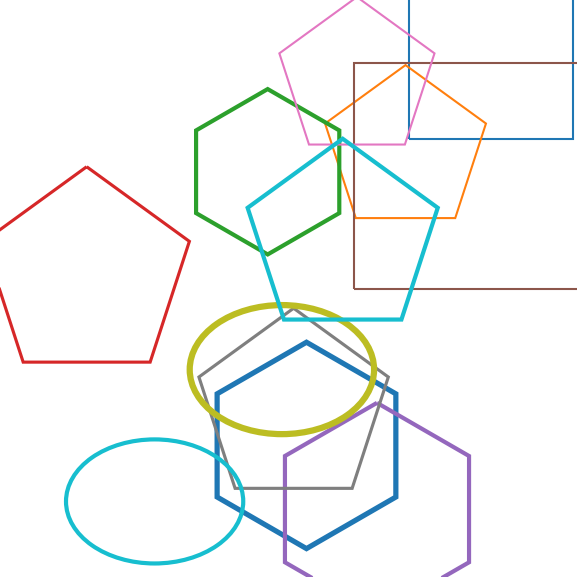[{"shape": "hexagon", "thickness": 2.5, "radius": 0.89, "center": [0.531, 0.228]}, {"shape": "square", "thickness": 1, "radius": 0.71, "center": [0.85, 0.899]}, {"shape": "pentagon", "thickness": 1, "radius": 0.73, "center": [0.702, 0.74]}, {"shape": "hexagon", "thickness": 2, "radius": 0.72, "center": [0.464, 0.702]}, {"shape": "pentagon", "thickness": 1.5, "radius": 0.94, "center": [0.15, 0.523]}, {"shape": "hexagon", "thickness": 2, "radius": 0.92, "center": [0.653, 0.117]}, {"shape": "square", "thickness": 1, "radius": 0.98, "center": [0.809, 0.694]}, {"shape": "pentagon", "thickness": 1, "radius": 0.71, "center": [0.618, 0.863]}, {"shape": "pentagon", "thickness": 1.5, "radius": 0.86, "center": [0.508, 0.293]}, {"shape": "oval", "thickness": 3, "radius": 0.8, "center": [0.488, 0.359]}, {"shape": "pentagon", "thickness": 2, "radius": 0.87, "center": [0.593, 0.586]}, {"shape": "oval", "thickness": 2, "radius": 0.77, "center": [0.268, 0.131]}]